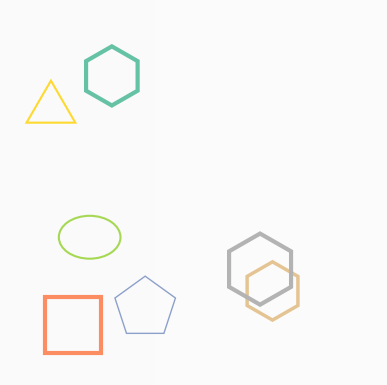[{"shape": "hexagon", "thickness": 3, "radius": 0.38, "center": [0.289, 0.803]}, {"shape": "square", "thickness": 3, "radius": 0.37, "center": [0.188, 0.155]}, {"shape": "pentagon", "thickness": 1, "radius": 0.41, "center": [0.375, 0.201]}, {"shape": "oval", "thickness": 1.5, "radius": 0.4, "center": [0.231, 0.384]}, {"shape": "triangle", "thickness": 1.5, "radius": 0.36, "center": [0.131, 0.718]}, {"shape": "hexagon", "thickness": 2.5, "radius": 0.38, "center": [0.703, 0.244]}, {"shape": "hexagon", "thickness": 3, "radius": 0.46, "center": [0.671, 0.301]}]